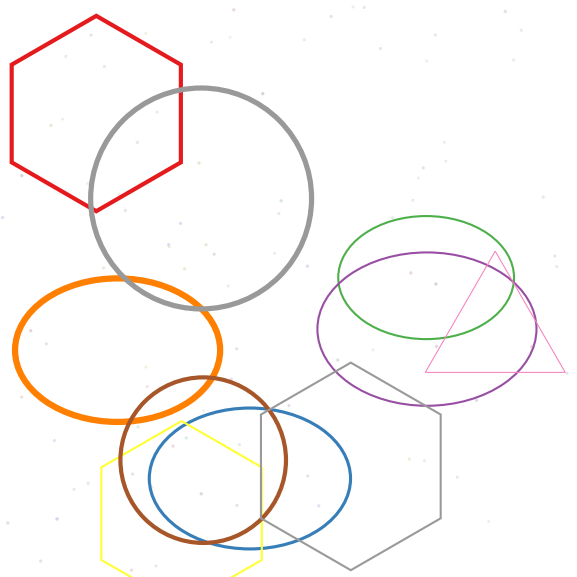[{"shape": "hexagon", "thickness": 2, "radius": 0.85, "center": [0.167, 0.803]}, {"shape": "oval", "thickness": 1.5, "radius": 0.87, "center": [0.433, 0.171]}, {"shape": "oval", "thickness": 1, "radius": 0.76, "center": [0.738, 0.518]}, {"shape": "oval", "thickness": 1, "radius": 0.95, "center": [0.739, 0.429]}, {"shape": "oval", "thickness": 3, "radius": 0.89, "center": [0.204, 0.393]}, {"shape": "hexagon", "thickness": 1, "radius": 0.8, "center": [0.314, 0.11]}, {"shape": "circle", "thickness": 2, "radius": 0.72, "center": [0.352, 0.202]}, {"shape": "triangle", "thickness": 0.5, "radius": 0.7, "center": [0.858, 0.424]}, {"shape": "hexagon", "thickness": 1, "radius": 0.9, "center": [0.607, 0.191]}, {"shape": "circle", "thickness": 2.5, "radius": 0.96, "center": [0.348, 0.655]}]